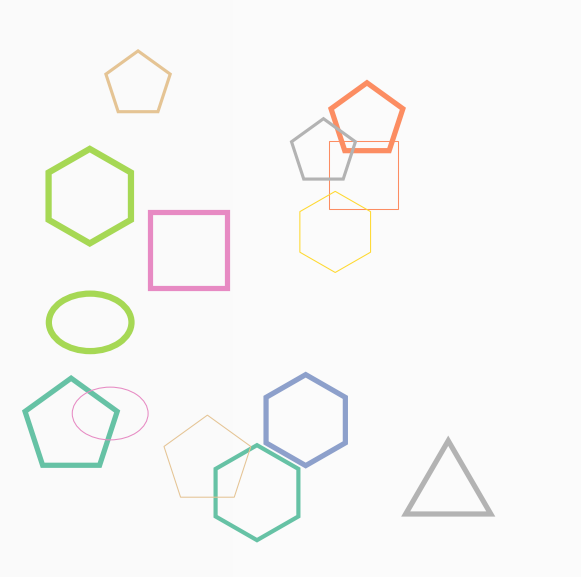[{"shape": "pentagon", "thickness": 2.5, "radius": 0.42, "center": [0.122, 0.261]}, {"shape": "hexagon", "thickness": 2, "radius": 0.41, "center": [0.442, 0.146]}, {"shape": "square", "thickness": 0.5, "radius": 0.29, "center": [0.625, 0.695]}, {"shape": "pentagon", "thickness": 2.5, "radius": 0.32, "center": [0.631, 0.791]}, {"shape": "hexagon", "thickness": 2.5, "radius": 0.39, "center": [0.526, 0.272]}, {"shape": "square", "thickness": 2.5, "radius": 0.33, "center": [0.324, 0.566]}, {"shape": "oval", "thickness": 0.5, "radius": 0.33, "center": [0.19, 0.283]}, {"shape": "hexagon", "thickness": 3, "radius": 0.41, "center": [0.154, 0.659]}, {"shape": "oval", "thickness": 3, "radius": 0.36, "center": [0.155, 0.441]}, {"shape": "hexagon", "thickness": 0.5, "radius": 0.35, "center": [0.577, 0.598]}, {"shape": "pentagon", "thickness": 1.5, "radius": 0.29, "center": [0.238, 0.853]}, {"shape": "pentagon", "thickness": 0.5, "radius": 0.39, "center": [0.357, 0.202]}, {"shape": "triangle", "thickness": 2.5, "radius": 0.42, "center": [0.771, 0.151]}, {"shape": "pentagon", "thickness": 1.5, "radius": 0.29, "center": [0.557, 0.736]}]